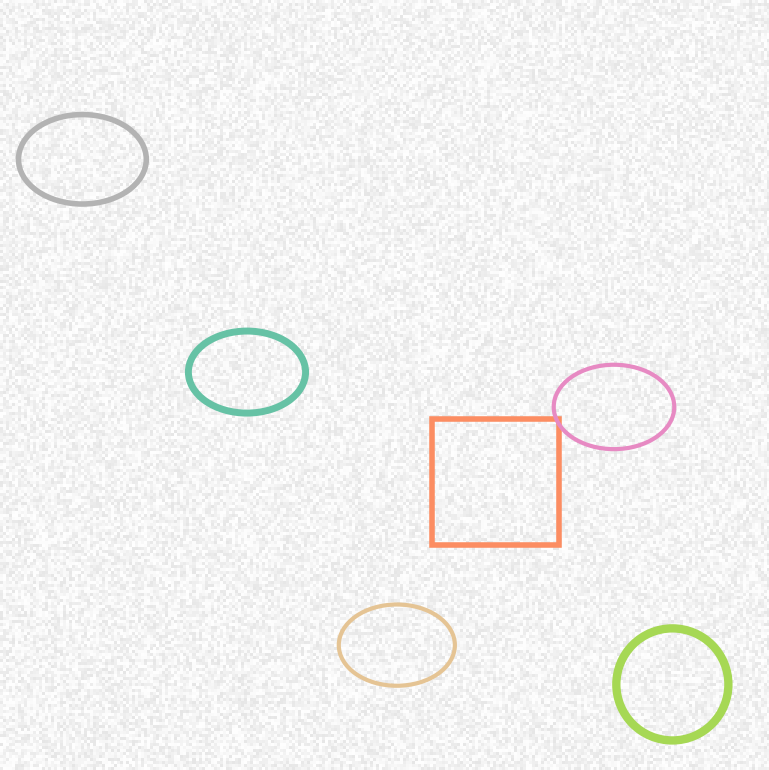[{"shape": "oval", "thickness": 2.5, "radius": 0.38, "center": [0.321, 0.517]}, {"shape": "square", "thickness": 2, "radius": 0.41, "center": [0.644, 0.374]}, {"shape": "oval", "thickness": 1.5, "radius": 0.39, "center": [0.797, 0.472]}, {"shape": "circle", "thickness": 3, "radius": 0.36, "center": [0.873, 0.111]}, {"shape": "oval", "thickness": 1.5, "radius": 0.38, "center": [0.515, 0.162]}, {"shape": "oval", "thickness": 2, "radius": 0.41, "center": [0.107, 0.793]}]